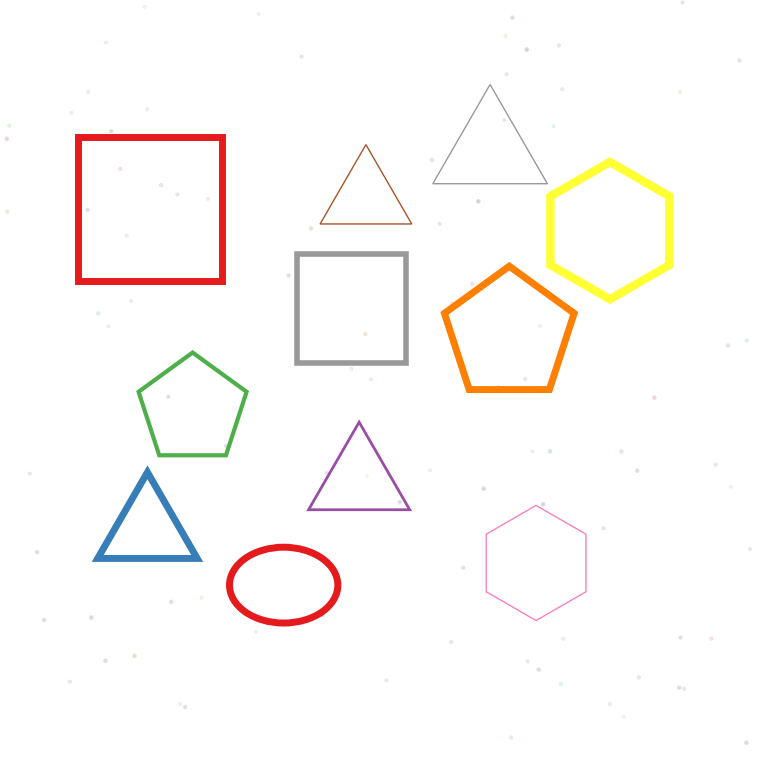[{"shape": "square", "thickness": 2.5, "radius": 0.47, "center": [0.195, 0.728]}, {"shape": "oval", "thickness": 2.5, "radius": 0.35, "center": [0.368, 0.24]}, {"shape": "triangle", "thickness": 2.5, "radius": 0.37, "center": [0.191, 0.312]}, {"shape": "pentagon", "thickness": 1.5, "radius": 0.37, "center": [0.25, 0.468]}, {"shape": "triangle", "thickness": 1, "radius": 0.38, "center": [0.466, 0.376]}, {"shape": "pentagon", "thickness": 2.5, "radius": 0.44, "center": [0.661, 0.566]}, {"shape": "hexagon", "thickness": 3, "radius": 0.45, "center": [0.792, 0.7]}, {"shape": "triangle", "thickness": 0.5, "radius": 0.34, "center": [0.475, 0.743]}, {"shape": "hexagon", "thickness": 0.5, "radius": 0.37, "center": [0.696, 0.269]}, {"shape": "triangle", "thickness": 0.5, "radius": 0.43, "center": [0.636, 0.804]}, {"shape": "square", "thickness": 2, "radius": 0.35, "center": [0.456, 0.6]}]